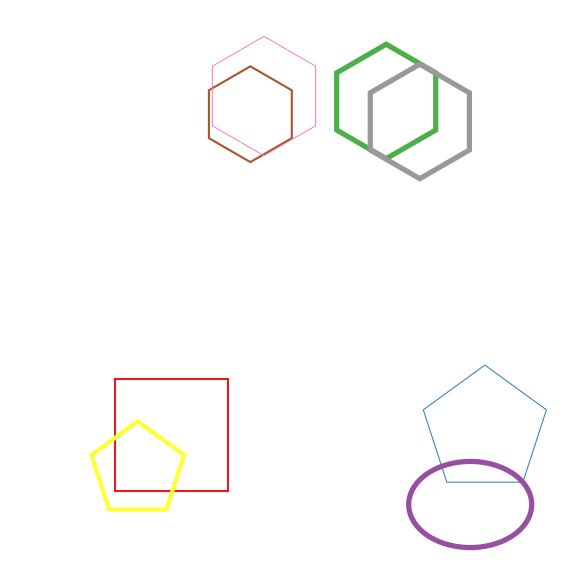[{"shape": "square", "thickness": 1, "radius": 0.49, "center": [0.296, 0.246]}, {"shape": "pentagon", "thickness": 0.5, "radius": 0.56, "center": [0.84, 0.255]}, {"shape": "hexagon", "thickness": 2.5, "radius": 0.5, "center": [0.669, 0.823]}, {"shape": "oval", "thickness": 2.5, "radius": 0.53, "center": [0.814, 0.126]}, {"shape": "pentagon", "thickness": 2, "radius": 0.42, "center": [0.239, 0.185]}, {"shape": "hexagon", "thickness": 1, "radius": 0.41, "center": [0.434, 0.801]}, {"shape": "hexagon", "thickness": 0.5, "radius": 0.52, "center": [0.457, 0.833]}, {"shape": "hexagon", "thickness": 2.5, "radius": 0.5, "center": [0.727, 0.789]}]